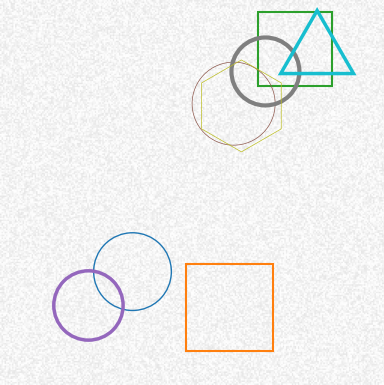[{"shape": "circle", "thickness": 1, "radius": 0.5, "center": [0.344, 0.295]}, {"shape": "square", "thickness": 1.5, "radius": 0.56, "center": [0.595, 0.202]}, {"shape": "square", "thickness": 1.5, "radius": 0.48, "center": [0.766, 0.873]}, {"shape": "circle", "thickness": 2.5, "radius": 0.45, "center": [0.23, 0.207]}, {"shape": "circle", "thickness": 0.5, "radius": 0.54, "center": [0.607, 0.731]}, {"shape": "circle", "thickness": 3, "radius": 0.44, "center": [0.689, 0.814]}, {"shape": "hexagon", "thickness": 0.5, "radius": 0.6, "center": [0.627, 0.725]}, {"shape": "triangle", "thickness": 2.5, "radius": 0.55, "center": [0.824, 0.864]}]